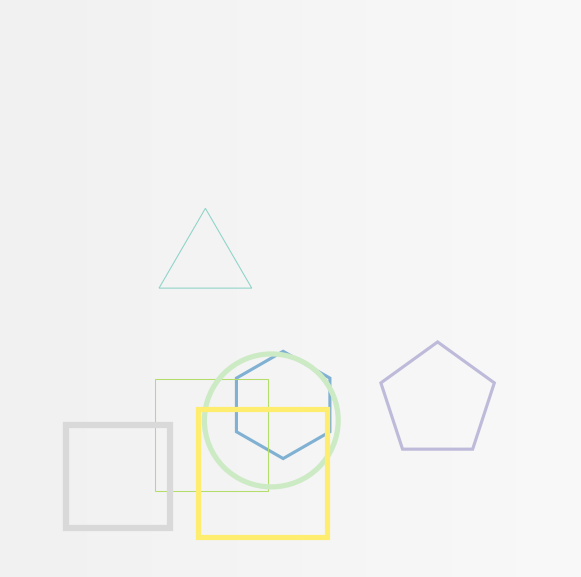[{"shape": "triangle", "thickness": 0.5, "radius": 0.46, "center": [0.353, 0.546]}, {"shape": "pentagon", "thickness": 1.5, "radius": 0.51, "center": [0.753, 0.304]}, {"shape": "hexagon", "thickness": 1.5, "radius": 0.46, "center": [0.487, 0.298]}, {"shape": "square", "thickness": 0.5, "radius": 0.48, "center": [0.364, 0.246]}, {"shape": "square", "thickness": 3, "radius": 0.45, "center": [0.203, 0.174]}, {"shape": "circle", "thickness": 2.5, "radius": 0.58, "center": [0.467, 0.271]}, {"shape": "square", "thickness": 2.5, "radius": 0.56, "center": [0.451, 0.18]}]